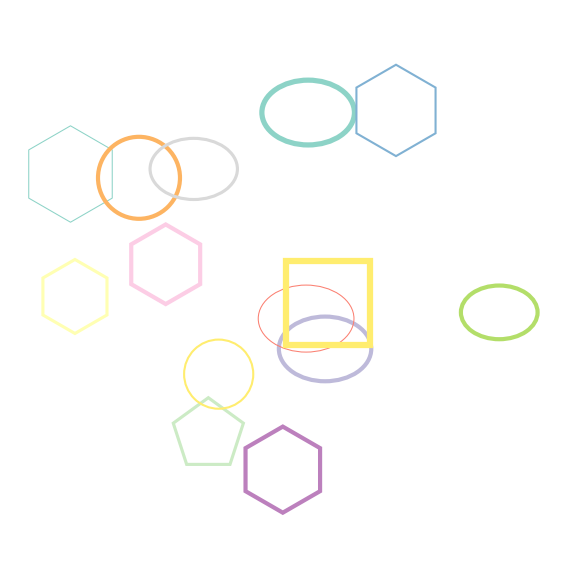[{"shape": "oval", "thickness": 2.5, "radius": 0.4, "center": [0.534, 0.804]}, {"shape": "hexagon", "thickness": 0.5, "radius": 0.42, "center": [0.122, 0.698]}, {"shape": "hexagon", "thickness": 1.5, "radius": 0.32, "center": [0.13, 0.486]}, {"shape": "oval", "thickness": 2, "radius": 0.4, "center": [0.563, 0.395]}, {"shape": "oval", "thickness": 0.5, "radius": 0.41, "center": [0.53, 0.447]}, {"shape": "hexagon", "thickness": 1, "radius": 0.4, "center": [0.686, 0.808]}, {"shape": "circle", "thickness": 2, "radius": 0.35, "center": [0.241, 0.691]}, {"shape": "oval", "thickness": 2, "radius": 0.33, "center": [0.864, 0.458]}, {"shape": "hexagon", "thickness": 2, "radius": 0.34, "center": [0.287, 0.542]}, {"shape": "oval", "thickness": 1.5, "radius": 0.38, "center": [0.335, 0.707]}, {"shape": "hexagon", "thickness": 2, "radius": 0.37, "center": [0.49, 0.186]}, {"shape": "pentagon", "thickness": 1.5, "radius": 0.32, "center": [0.361, 0.247]}, {"shape": "circle", "thickness": 1, "radius": 0.3, "center": [0.379, 0.351]}, {"shape": "square", "thickness": 3, "radius": 0.36, "center": [0.568, 0.475]}]